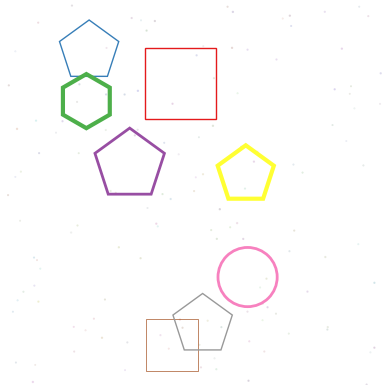[{"shape": "square", "thickness": 1, "radius": 0.46, "center": [0.469, 0.783]}, {"shape": "pentagon", "thickness": 1, "radius": 0.4, "center": [0.231, 0.867]}, {"shape": "hexagon", "thickness": 3, "radius": 0.35, "center": [0.224, 0.737]}, {"shape": "pentagon", "thickness": 2, "radius": 0.47, "center": [0.337, 0.572]}, {"shape": "pentagon", "thickness": 3, "radius": 0.38, "center": [0.638, 0.546]}, {"shape": "square", "thickness": 0.5, "radius": 0.34, "center": [0.447, 0.103]}, {"shape": "circle", "thickness": 2, "radius": 0.38, "center": [0.643, 0.28]}, {"shape": "pentagon", "thickness": 1, "radius": 0.41, "center": [0.526, 0.157]}]